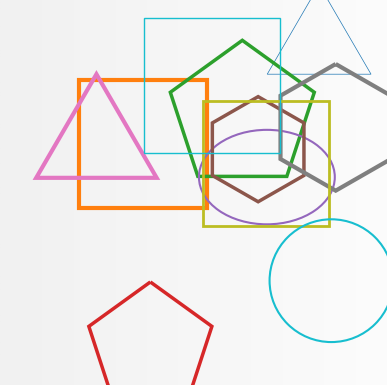[{"shape": "triangle", "thickness": 0.5, "radius": 0.77, "center": [0.824, 0.885]}, {"shape": "square", "thickness": 3, "radius": 0.83, "center": [0.369, 0.626]}, {"shape": "pentagon", "thickness": 2.5, "radius": 0.98, "center": [0.625, 0.7]}, {"shape": "pentagon", "thickness": 2.5, "radius": 0.83, "center": [0.388, 0.101]}, {"shape": "oval", "thickness": 1.5, "radius": 0.88, "center": [0.689, 0.54]}, {"shape": "hexagon", "thickness": 2.5, "radius": 0.68, "center": [0.666, 0.612]}, {"shape": "triangle", "thickness": 3, "radius": 0.9, "center": [0.249, 0.628]}, {"shape": "hexagon", "thickness": 3, "radius": 0.82, "center": [0.866, 0.669]}, {"shape": "square", "thickness": 2, "radius": 0.81, "center": [0.687, 0.576]}, {"shape": "square", "thickness": 1, "radius": 0.88, "center": [0.548, 0.778]}, {"shape": "circle", "thickness": 1.5, "radius": 0.8, "center": [0.855, 0.271]}]